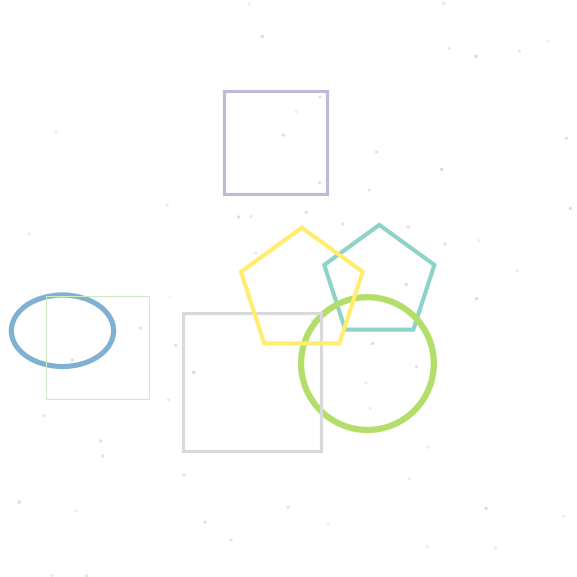[{"shape": "pentagon", "thickness": 2, "radius": 0.5, "center": [0.657, 0.509]}, {"shape": "square", "thickness": 1.5, "radius": 0.45, "center": [0.477, 0.753]}, {"shape": "oval", "thickness": 2.5, "radius": 0.44, "center": [0.108, 0.426]}, {"shape": "circle", "thickness": 3, "radius": 0.57, "center": [0.636, 0.37]}, {"shape": "square", "thickness": 1.5, "radius": 0.6, "center": [0.436, 0.337]}, {"shape": "square", "thickness": 0.5, "radius": 0.45, "center": [0.169, 0.397]}, {"shape": "pentagon", "thickness": 2, "radius": 0.55, "center": [0.523, 0.494]}]